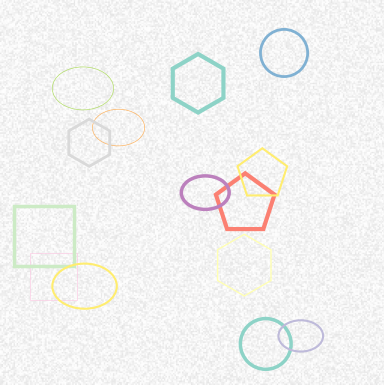[{"shape": "circle", "thickness": 2.5, "radius": 0.33, "center": [0.69, 0.107]}, {"shape": "hexagon", "thickness": 3, "radius": 0.38, "center": [0.515, 0.784]}, {"shape": "hexagon", "thickness": 1, "radius": 0.4, "center": [0.635, 0.311]}, {"shape": "oval", "thickness": 1.5, "radius": 0.29, "center": [0.781, 0.128]}, {"shape": "pentagon", "thickness": 3, "radius": 0.4, "center": [0.637, 0.47]}, {"shape": "circle", "thickness": 2, "radius": 0.31, "center": [0.738, 0.862]}, {"shape": "oval", "thickness": 0.5, "radius": 0.34, "center": [0.308, 0.669]}, {"shape": "oval", "thickness": 0.5, "radius": 0.4, "center": [0.215, 0.77]}, {"shape": "square", "thickness": 0.5, "radius": 0.3, "center": [0.14, 0.282]}, {"shape": "hexagon", "thickness": 2, "radius": 0.31, "center": [0.232, 0.629]}, {"shape": "oval", "thickness": 2.5, "radius": 0.31, "center": [0.533, 0.5]}, {"shape": "square", "thickness": 2.5, "radius": 0.39, "center": [0.114, 0.387]}, {"shape": "oval", "thickness": 1.5, "radius": 0.42, "center": [0.22, 0.257]}, {"shape": "pentagon", "thickness": 1.5, "radius": 0.34, "center": [0.681, 0.547]}]